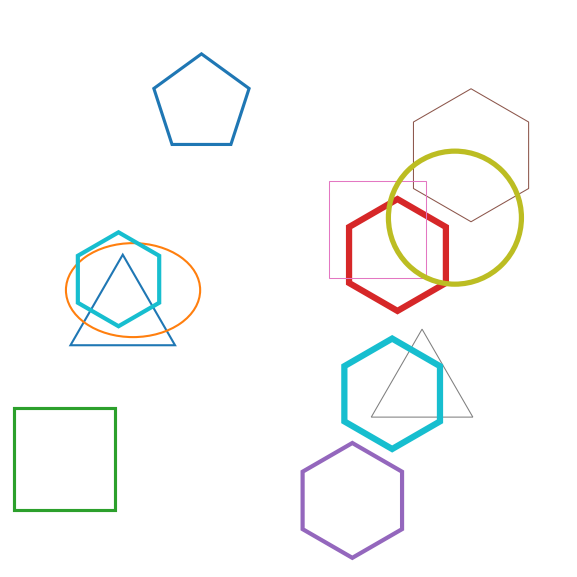[{"shape": "triangle", "thickness": 1, "radius": 0.52, "center": [0.213, 0.454]}, {"shape": "pentagon", "thickness": 1.5, "radius": 0.43, "center": [0.349, 0.819]}, {"shape": "oval", "thickness": 1, "radius": 0.58, "center": [0.23, 0.497]}, {"shape": "square", "thickness": 1.5, "radius": 0.44, "center": [0.112, 0.204]}, {"shape": "hexagon", "thickness": 3, "radius": 0.48, "center": [0.688, 0.558]}, {"shape": "hexagon", "thickness": 2, "radius": 0.5, "center": [0.61, 0.133]}, {"shape": "hexagon", "thickness": 0.5, "radius": 0.58, "center": [0.816, 0.73]}, {"shape": "square", "thickness": 0.5, "radius": 0.42, "center": [0.654, 0.602]}, {"shape": "triangle", "thickness": 0.5, "radius": 0.51, "center": [0.731, 0.328]}, {"shape": "circle", "thickness": 2.5, "radius": 0.58, "center": [0.788, 0.622]}, {"shape": "hexagon", "thickness": 2, "radius": 0.41, "center": [0.205, 0.516]}, {"shape": "hexagon", "thickness": 3, "radius": 0.48, "center": [0.679, 0.317]}]